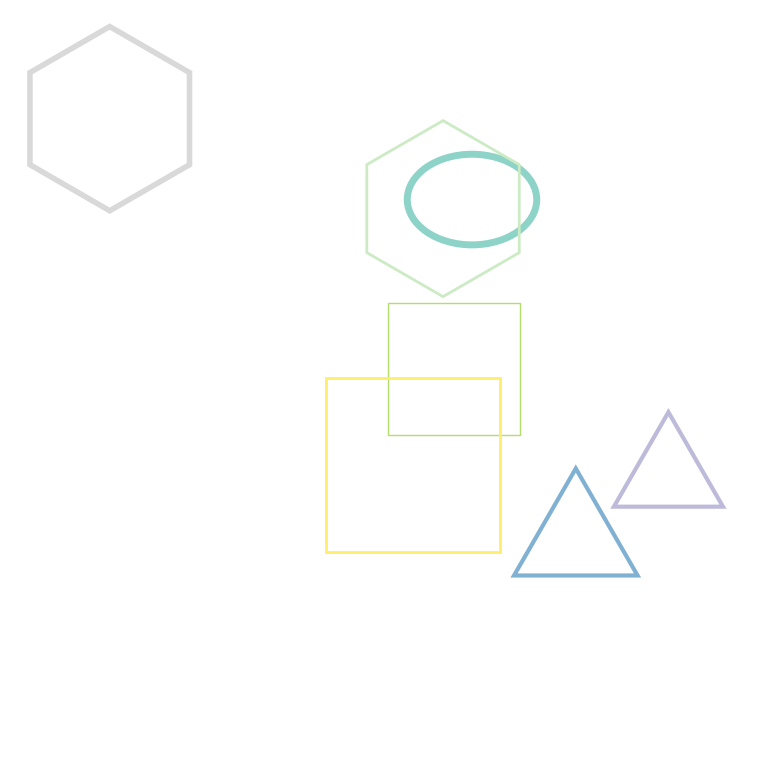[{"shape": "oval", "thickness": 2.5, "radius": 0.42, "center": [0.613, 0.741]}, {"shape": "triangle", "thickness": 1.5, "radius": 0.41, "center": [0.868, 0.383]}, {"shape": "triangle", "thickness": 1.5, "radius": 0.46, "center": [0.748, 0.299]}, {"shape": "square", "thickness": 0.5, "radius": 0.43, "center": [0.59, 0.521]}, {"shape": "hexagon", "thickness": 2, "radius": 0.6, "center": [0.142, 0.846]}, {"shape": "hexagon", "thickness": 1, "radius": 0.57, "center": [0.575, 0.729]}, {"shape": "square", "thickness": 1, "radius": 0.56, "center": [0.536, 0.396]}]